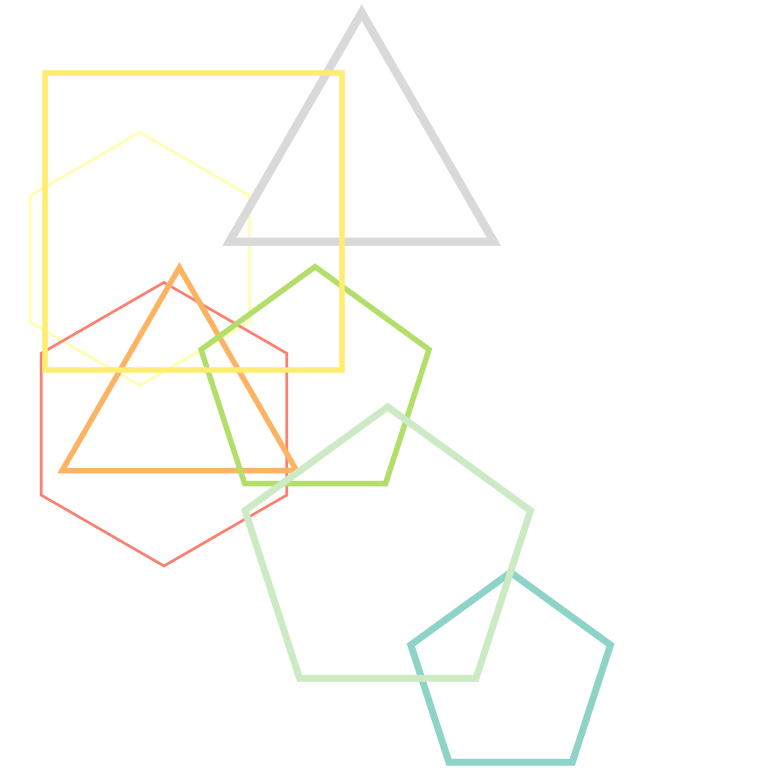[{"shape": "pentagon", "thickness": 2.5, "radius": 0.68, "center": [0.663, 0.12]}, {"shape": "hexagon", "thickness": 1, "radius": 0.82, "center": [0.182, 0.664]}, {"shape": "hexagon", "thickness": 1, "radius": 0.92, "center": [0.213, 0.449]}, {"shape": "triangle", "thickness": 2, "radius": 0.88, "center": [0.233, 0.477]}, {"shape": "pentagon", "thickness": 2, "radius": 0.78, "center": [0.409, 0.498]}, {"shape": "triangle", "thickness": 3, "radius": 0.99, "center": [0.47, 0.785]}, {"shape": "pentagon", "thickness": 2.5, "radius": 0.97, "center": [0.504, 0.277]}, {"shape": "square", "thickness": 2, "radius": 0.97, "center": [0.251, 0.712]}]